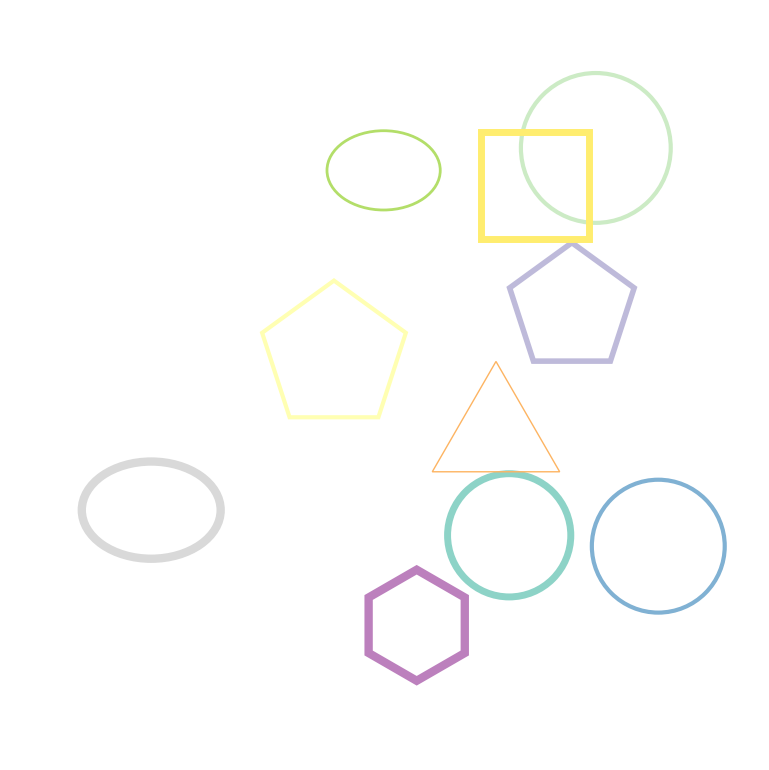[{"shape": "circle", "thickness": 2.5, "radius": 0.4, "center": [0.661, 0.305]}, {"shape": "pentagon", "thickness": 1.5, "radius": 0.49, "center": [0.434, 0.537]}, {"shape": "pentagon", "thickness": 2, "radius": 0.43, "center": [0.743, 0.6]}, {"shape": "circle", "thickness": 1.5, "radius": 0.43, "center": [0.855, 0.291]}, {"shape": "triangle", "thickness": 0.5, "radius": 0.48, "center": [0.644, 0.435]}, {"shape": "oval", "thickness": 1, "radius": 0.37, "center": [0.498, 0.779]}, {"shape": "oval", "thickness": 3, "radius": 0.45, "center": [0.196, 0.337]}, {"shape": "hexagon", "thickness": 3, "radius": 0.36, "center": [0.541, 0.188]}, {"shape": "circle", "thickness": 1.5, "radius": 0.49, "center": [0.774, 0.808]}, {"shape": "square", "thickness": 2.5, "radius": 0.35, "center": [0.695, 0.759]}]